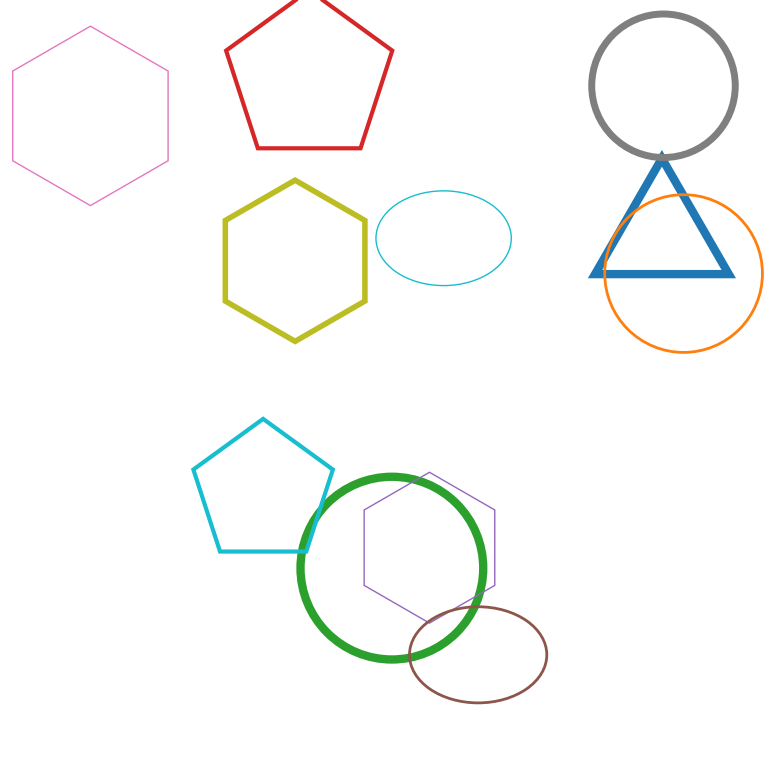[{"shape": "triangle", "thickness": 3, "radius": 0.5, "center": [0.86, 0.694]}, {"shape": "circle", "thickness": 1, "radius": 0.51, "center": [0.888, 0.645]}, {"shape": "circle", "thickness": 3, "radius": 0.59, "center": [0.509, 0.262]}, {"shape": "pentagon", "thickness": 1.5, "radius": 0.57, "center": [0.402, 0.899]}, {"shape": "hexagon", "thickness": 0.5, "radius": 0.49, "center": [0.558, 0.289]}, {"shape": "oval", "thickness": 1, "radius": 0.45, "center": [0.621, 0.15]}, {"shape": "hexagon", "thickness": 0.5, "radius": 0.58, "center": [0.117, 0.849]}, {"shape": "circle", "thickness": 2.5, "radius": 0.47, "center": [0.862, 0.889]}, {"shape": "hexagon", "thickness": 2, "radius": 0.52, "center": [0.383, 0.661]}, {"shape": "pentagon", "thickness": 1.5, "radius": 0.48, "center": [0.342, 0.361]}, {"shape": "oval", "thickness": 0.5, "radius": 0.44, "center": [0.576, 0.691]}]